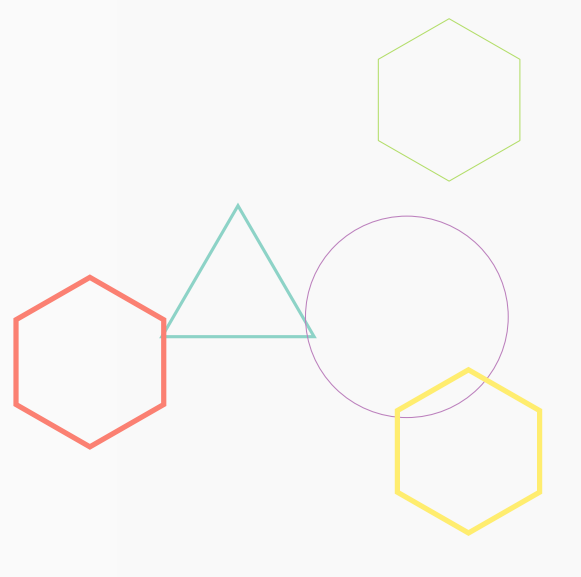[{"shape": "triangle", "thickness": 1.5, "radius": 0.76, "center": [0.409, 0.492]}, {"shape": "hexagon", "thickness": 2.5, "radius": 0.73, "center": [0.155, 0.372]}, {"shape": "hexagon", "thickness": 0.5, "radius": 0.7, "center": [0.773, 0.826]}, {"shape": "circle", "thickness": 0.5, "radius": 0.87, "center": [0.7, 0.45]}, {"shape": "hexagon", "thickness": 2.5, "radius": 0.71, "center": [0.806, 0.218]}]